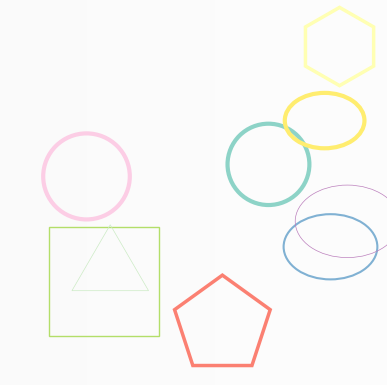[{"shape": "circle", "thickness": 3, "radius": 0.53, "center": [0.693, 0.573]}, {"shape": "hexagon", "thickness": 2.5, "radius": 0.51, "center": [0.876, 0.879]}, {"shape": "pentagon", "thickness": 2.5, "radius": 0.65, "center": [0.574, 0.156]}, {"shape": "oval", "thickness": 1.5, "radius": 0.6, "center": [0.853, 0.359]}, {"shape": "square", "thickness": 1, "radius": 0.71, "center": [0.268, 0.27]}, {"shape": "circle", "thickness": 3, "radius": 0.56, "center": [0.223, 0.542]}, {"shape": "oval", "thickness": 0.5, "radius": 0.67, "center": [0.896, 0.425]}, {"shape": "triangle", "thickness": 0.5, "radius": 0.57, "center": [0.284, 0.302]}, {"shape": "oval", "thickness": 3, "radius": 0.51, "center": [0.838, 0.687]}]